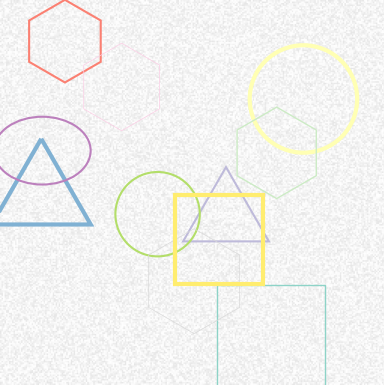[{"shape": "square", "thickness": 1, "radius": 0.7, "center": [0.703, 0.12]}, {"shape": "circle", "thickness": 3, "radius": 0.7, "center": [0.788, 0.743]}, {"shape": "triangle", "thickness": 1.5, "radius": 0.64, "center": [0.587, 0.437]}, {"shape": "hexagon", "thickness": 1.5, "radius": 0.54, "center": [0.169, 0.893]}, {"shape": "triangle", "thickness": 3, "radius": 0.74, "center": [0.107, 0.491]}, {"shape": "circle", "thickness": 1.5, "radius": 0.55, "center": [0.409, 0.444]}, {"shape": "hexagon", "thickness": 0.5, "radius": 0.57, "center": [0.316, 0.774]}, {"shape": "hexagon", "thickness": 0.5, "radius": 0.68, "center": [0.504, 0.27]}, {"shape": "oval", "thickness": 1.5, "radius": 0.63, "center": [0.11, 0.609]}, {"shape": "hexagon", "thickness": 1, "radius": 0.59, "center": [0.719, 0.603]}, {"shape": "square", "thickness": 3, "radius": 0.57, "center": [0.569, 0.378]}]